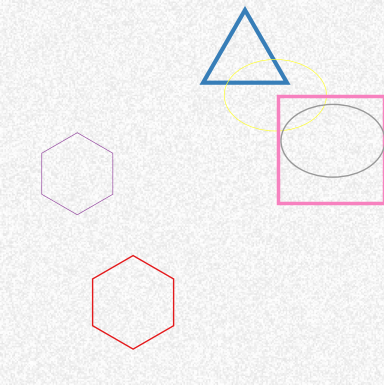[{"shape": "hexagon", "thickness": 1, "radius": 0.61, "center": [0.346, 0.215]}, {"shape": "triangle", "thickness": 3, "radius": 0.63, "center": [0.636, 0.848]}, {"shape": "hexagon", "thickness": 0.5, "radius": 0.53, "center": [0.201, 0.549]}, {"shape": "oval", "thickness": 0.5, "radius": 0.66, "center": [0.715, 0.753]}, {"shape": "square", "thickness": 2.5, "radius": 0.69, "center": [0.86, 0.612]}, {"shape": "oval", "thickness": 1, "radius": 0.67, "center": [0.865, 0.634]}]